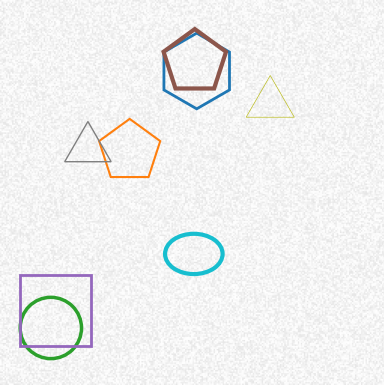[{"shape": "hexagon", "thickness": 2, "radius": 0.49, "center": [0.511, 0.816]}, {"shape": "pentagon", "thickness": 1.5, "radius": 0.42, "center": [0.337, 0.608]}, {"shape": "circle", "thickness": 2.5, "radius": 0.4, "center": [0.132, 0.148]}, {"shape": "square", "thickness": 2, "radius": 0.46, "center": [0.144, 0.194]}, {"shape": "pentagon", "thickness": 3, "radius": 0.43, "center": [0.506, 0.839]}, {"shape": "triangle", "thickness": 1, "radius": 0.35, "center": [0.228, 0.615]}, {"shape": "triangle", "thickness": 0.5, "radius": 0.36, "center": [0.702, 0.732]}, {"shape": "oval", "thickness": 3, "radius": 0.37, "center": [0.503, 0.34]}]